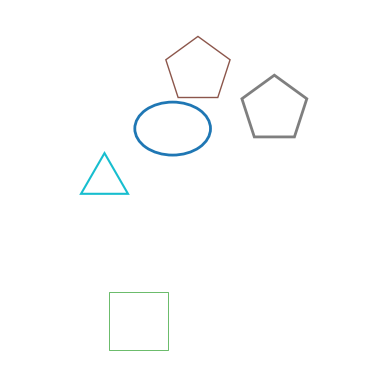[{"shape": "oval", "thickness": 2, "radius": 0.49, "center": [0.448, 0.666]}, {"shape": "square", "thickness": 0.5, "radius": 0.38, "center": [0.36, 0.166]}, {"shape": "pentagon", "thickness": 1, "radius": 0.44, "center": [0.514, 0.818]}, {"shape": "pentagon", "thickness": 2, "radius": 0.44, "center": [0.713, 0.716]}, {"shape": "triangle", "thickness": 1.5, "radius": 0.35, "center": [0.271, 0.532]}]